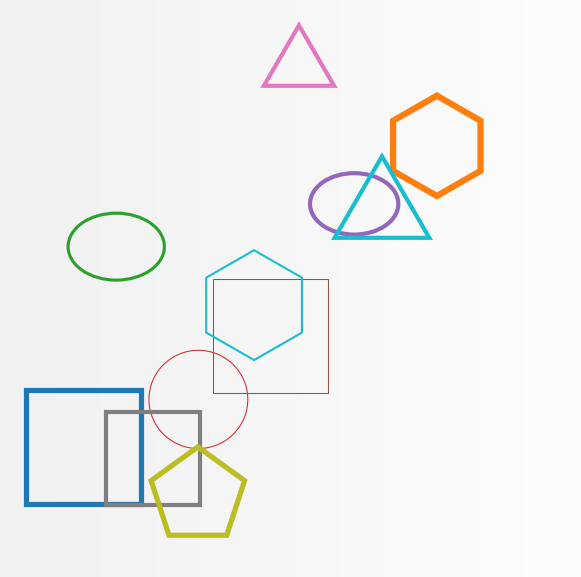[{"shape": "square", "thickness": 2.5, "radius": 0.49, "center": [0.144, 0.225]}, {"shape": "hexagon", "thickness": 3, "radius": 0.43, "center": [0.752, 0.747]}, {"shape": "oval", "thickness": 1.5, "radius": 0.41, "center": [0.2, 0.572]}, {"shape": "circle", "thickness": 0.5, "radius": 0.43, "center": [0.341, 0.307]}, {"shape": "oval", "thickness": 2, "radius": 0.38, "center": [0.609, 0.646]}, {"shape": "square", "thickness": 0.5, "radius": 0.49, "center": [0.465, 0.418]}, {"shape": "triangle", "thickness": 2, "radius": 0.35, "center": [0.514, 0.885]}, {"shape": "square", "thickness": 2, "radius": 0.4, "center": [0.263, 0.205]}, {"shape": "pentagon", "thickness": 2.5, "radius": 0.42, "center": [0.34, 0.141]}, {"shape": "triangle", "thickness": 2, "radius": 0.47, "center": [0.657, 0.634]}, {"shape": "hexagon", "thickness": 1, "radius": 0.48, "center": [0.437, 0.471]}]